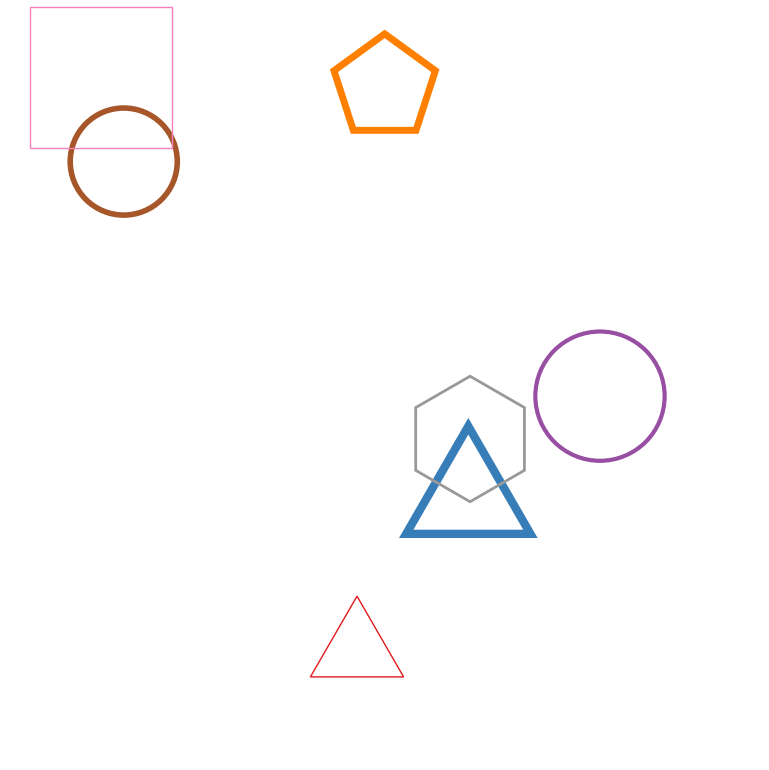[{"shape": "triangle", "thickness": 0.5, "radius": 0.35, "center": [0.464, 0.156]}, {"shape": "triangle", "thickness": 3, "radius": 0.47, "center": [0.608, 0.353]}, {"shape": "circle", "thickness": 1.5, "radius": 0.42, "center": [0.779, 0.485]}, {"shape": "pentagon", "thickness": 2.5, "radius": 0.35, "center": [0.5, 0.887]}, {"shape": "circle", "thickness": 2, "radius": 0.35, "center": [0.161, 0.79]}, {"shape": "square", "thickness": 0.5, "radius": 0.46, "center": [0.131, 0.899]}, {"shape": "hexagon", "thickness": 1, "radius": 0.41, "center": [0.61, 0.43]}]